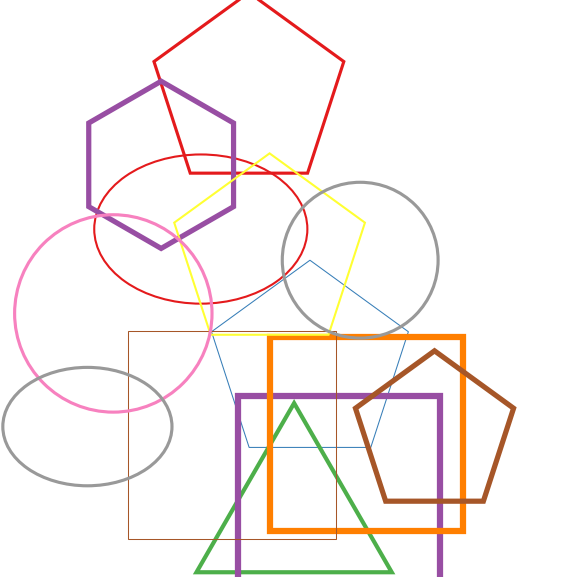[{"shape": "oval", "thickness": 1, "radius": 0.92, "center": [0.348, 0.602]}, {"shape": "pentagon", "thickness": 1.5, "radius": 0.86, "center": [0.431, 0.839]}, {"shape": "pentagon", "thickness": 0.5, "radius": 0.9, "center": [0.537, 0.369]}, {"shape": "triangle", "thickness": 2, "radius": 0.98, "center": [0.509, 0.106]}, {"shape": "square", "thickness": 3, "radius": 0.87, "center": [0.587, 0.138]}, {"shape": "hexagon", "thickness": 2.5, "radius": 0.72, "center": [0.279, 0.714]}, {"shape": "square", "thickness": 3, "radius": 0.84, "center": [0.635, 0.248]}, {"shape": "pentagon", "thickness": 1, "radius": 0.87, "center": [0.467, 0.56]}, {"shape": "pentagon", "thickness": 2.5, "radius": 0.72, "center": [0.752, 0.248]}, {"shape": "square", "thickness": 0.5, "radius": 0.9, "center": [0.402, 0.246]}, {"shape": "circle", "thickness": 1.5, "radius": 0.85, "center": [0.196, 0.456]}, {"shape": "oval", "thickness": 1.5, "radius": 0.73, "center": [0.151, 0.26]}, {"shape": "circle", "thickness": 1.5, "radius": 0.67, "center": [0.624, 0.549]}]